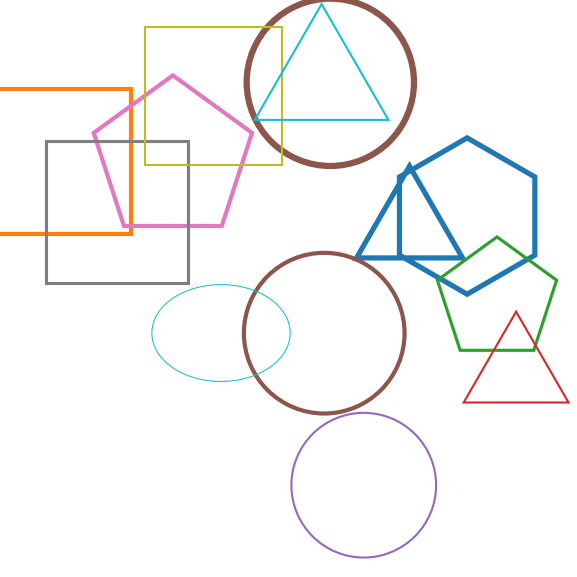[{"shape": "hexagon", "thickness": 2.5, "radius": 0.68, "center": [0.809, 0.625]}, {"shape": "triangle", "thickness": 2.5, "radius": 0.53, "center": [0.709, 0.606]}, {"shape": "square", "thickness": 2, "radius": 0.62, "center": [0.102, 0.719]}, {"shape": "pentagon", "thickness": 1.5, "radius": 0.54, "center": [0.861, 0.48]}, {"shape": "triangle", "thickness": 1, "radius": 0.52, "center": [0.894, 0.355]}, {"shape": "circle", "thickness": 1, "radius": 0.63, "center": [0.63, 0.159]}, {"shape": "circle", "thickness": 2, "radius": 0.7, "center": [0.561, 0.422]}, {"shape": "circle", "thickness": 3, "radius": 0.72, "center": [0.572, 0.857]}, {"shape": "pentagon", "thickness": 2, "radius": 0.72, "center": [0.299, 0.724]}, {"shape": "square", "thickness": 1.5, "radius": 0.61, "center": [0.203, 0.632]}, {"shape": "square", "thickness": 1, "radius": 0.6, "center": [0.37, 0.832]}, {"shape": "triangle", "thickness": 1, "radius": 0.67, "center": [0.557, 0.858]}, {"shape": "oval", "thickness": 0.5, "radius": 0.6, "center": [0.383, 0.422]}]